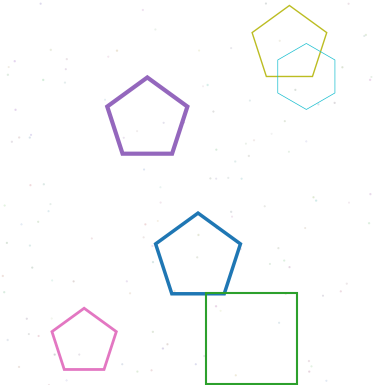[{"shape": "pentagon", "thickness": 2.5, "radius": 0.58, "center": [0.514, 0.331]}, {"shape": "square", "thickness": 1.5, "radius": 0.59, "center": [0.652, 0.122]}, {"shape": "pentagon", "thickness": 3, "radius": 0.55, "center": [0.383, 0.689]}, {"shape": "pentagon", "thickness": 2, "radius": 0.44, "center": [0.219, 0.111]}, {"shape": "pentagon", "thickness": 1, "radius": 0.51, "center": [0.752, 0.884]}, {"shape": "hexagon", "thickness": 0.5, "radius": 0.43, "center": [0.796, 0.801]}]